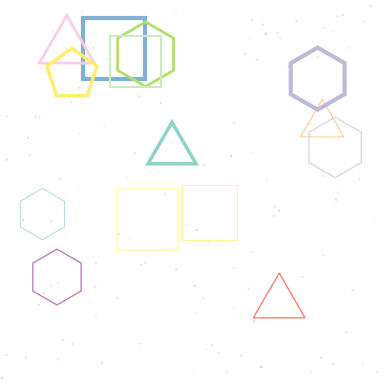[{"shape": "triangle", "thickness": 2.5, "radius": 0.36, "center": [0.447, 0.611]}, {"shape": "hexagon", "thickness": 0.5, "radius": 0.33, "center": [0.11, 0.444]}, {"shape": "square", "thickness": 1.5, "radius": 0.4, "center": [0.383, 0.429]}, {"shape": "hexagon", "thickness": 3, "radius": 0.4, "center": [0.825, 0.796]}, {"shape": "triangle", "thickness": 1, "radius": 0.39, "center": [0.725, 0.213]}, {"shape": "square", "thickness": 3, "radius": 0.4, "center": [0.297, 0.874]}, {"shape": "triangle", "thickness": 0.5, "radius": 0.33, "center": [0.837, 0.677]}, {"shape": "hexagon", "thickness": 2, "radius": 0.42, "center": [0.378, 0.859]}, {"shape": "triangle", "thickness": 2, "radius": 0.41, "center": [0.174, 0.877]}, {"shape": "hexagon", "thickness": 1, "radius": 0.39, "center": [0.87, 0.617]}, {"shape": "hexagon", "thickness": 1, "radius": 0.36, "center": [0.148, 0.28]}, {"shape": "square", "thickness": 1.5, "radius": 0.33, "center": [0.351, 0.84]}, {"shape": "pentagon", "thickness": 2.5, "radius": 0.34, "center": [0.187, 0.807]}, {"shape": "square", "thickness": 0.5, "radius": 0.36, "center": [0.544, 0.448]}]